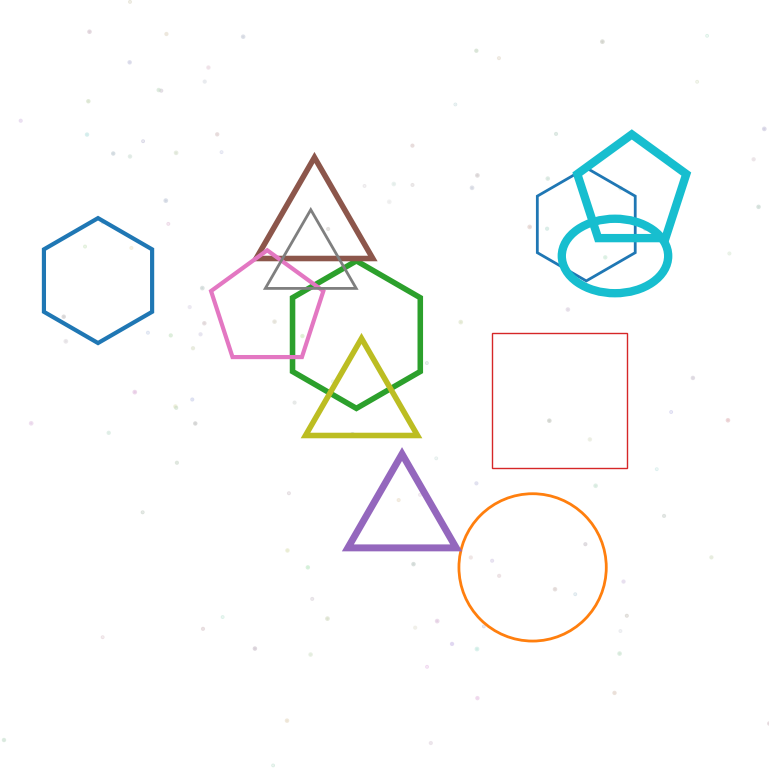[{"shape": "hexagon", "thickness": 1.5, "radius": 0.41, "center": [0.127, 0.636]}, {"shape": "hexagon", "thickness": 1, "radius": 0.37, "center": [0.761, 0.709]}, {"shape": "circle", "thickness": 1, "radius": 0.48, "center": [0.692, 0.263]}, {"shape": "hexagon", "thickness": 2, "radius": 0.48, "center": [0.463, 0.565]}, {"shape": "square", "thickness": 0.5, "radius": 0.44, "center": [0.727, 0.48]}, {"shape": "triangle", "thickness": 2.5, "radius": 0.41, "center": [0.522, 0.329]}, {"shape": "triangle", "thickness": 2, "radius": 0.44, "center": [0.408, 0.708]}, {"shape": "pentagon", "thickness": 1.5, "radius": 0.38, "center": [0.347, 0.598]}, {"shape": "triangle", "thickness": 1, "radius": 0.34, "center": [0.404, 0.66]}, {"shape": "triangle", "thickness": 2, "radius": 0.42, "center": [0.469, 0.476]}, {"shape": "pentagon", "thickness": 3, "radius": 0.37, "center": [0.821, 0.751]}, {"shape": "oval", "thickness": 3, "radius": 0.35, "center": [0.799, 0.668]}]